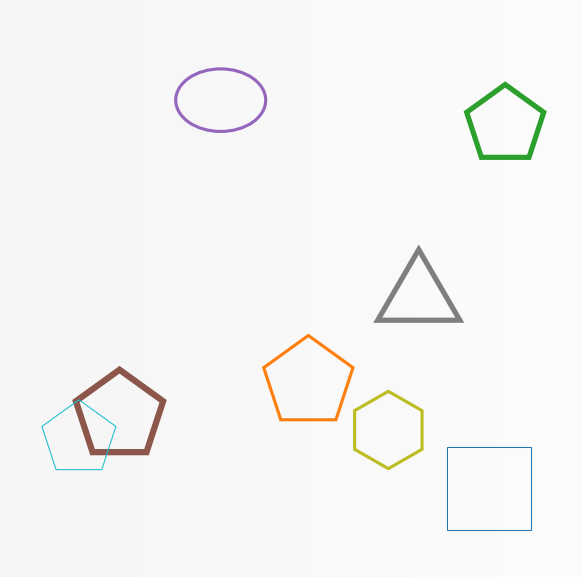[{"shape": "square", "thickness": 0.5, "radius": 0.36, "center": [0.841, 0.153]}, {"shape": "pentagon", "thickness": 1.5, "radius": 0.4, "center": [0.53, 0.338]}, {"shape": "pentagon", "thickness": 2.5, "radius": 0.35, "center": [0.869, 0.783]}, {"shape": "oval", "thickness": 1.5, "radius": 0.39, "center": [0.38, 0.826]}, {"shape": "pentagon", "thickness": 3, "radius": 0.39, "center": [0.206, 0.28]}, {"shape": "triangle", "thickness": 2.5, "radius": 0.41, "center": [0.72, 0.485]}, {"shape": "hexagon", "thickness": 1.5, "radius": 0.33, "center": [0.668, 0.255]}, {"shape": "pentagon", "thickness": 0.5, "radius": 0.33, "center": [0.136, 0.24]}]